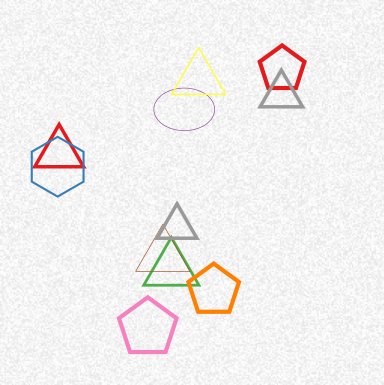[{"shape": "pentagon", "thickness": 3, "radius": 0.31, "center": [0.733, 0.821]}, {"shape": "triangle", "thickness": 2.5, "radius": 0.37, "center": [0.154, 0.603]}, {"shape": "hexagon", "thickness": 1.5, "radius": 0.39, "center": [0.15, 0.567]}, {"shape": "triangle", "thickness": 2, "radius": 0.41, "center": [0.445, 0.301]}, {"shape": "oval", "thickness": 0.5, "radius": 0.4, "center": [0.479, 0.716]}, {"shape": "pentagon", "thickness": 3, "radius": 0.35, "center": [0.555, 0.246]}, {"shape": "triangle", "thickness": 1, "radius": 0.41, "center": [0.516, 0.795]}, {"shape": "triangle", "thickness": 0.5, "radius": 0.41, "center": [0.423, 0.336]}, {"shape": "pentagon", "thickness": 3, "radius": 0.39, "center": [0.384, 0.149]}, {"shape": "triangle", "thickness": 2.5, "radius": 0.32, "center": [0.731, 0.754]}, {"shape": "triangle", "thickness": 2.5, "radius": 0.3, "center": [0.46, 0.411]}]